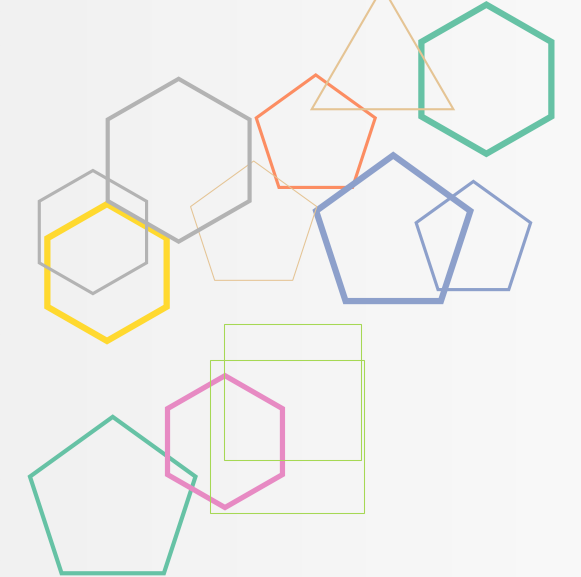[{"shape": "hexagon", "thickness": 3, "radius": 0.65, "center": [0.837, 0.862]}, {"shape": "pentagon", "thickness": 2, "radius": 0.75, "center": [0.194, 0.128]}, {"shape": "pentagon", "thickness": 1.5, "radius": 0.54, "center": [0.543, 0.762]}, {"shape": "pentagon", "thickness": 1.5, "radius": 0.52, "center": [0.814, 0.581]}, {"shape": "pentagon", "thickness": 3, "radius": 0.7, "center": [0.677, 0.591]}, {"shape": "hexagon", "thickness": 2.5, "radius": 0.57, "center": [0.387, 0.234]}, {"shape": "square", "thickness": 0.5, "radius": 0.66, "center": [0.494, 0.244]}, {"shape": "square", "thickness": 0.5, "radius": 0.59, "center": [0.503, 0.32]}, {"shape": "hexagon", "thickness": 3, "radius": 0.59, "center": [0.184, 0.527]}, {"shape": "triangle", "thickness": 1, "radius": 0.7, "center": [0.658, 0.88]}, {"shape": "pentagon", "thickness": 0.5, "radius": 0.57, "center": [0.436, 0.606]}, {"shape": "hexagon", "thickness": 2, "radius": 0.7, "center": [0.307, 0.722]}, {"shape": "hexagon", "thickness": 1.5, "radius": 0.53, "center": [0.16, 0.597]}]